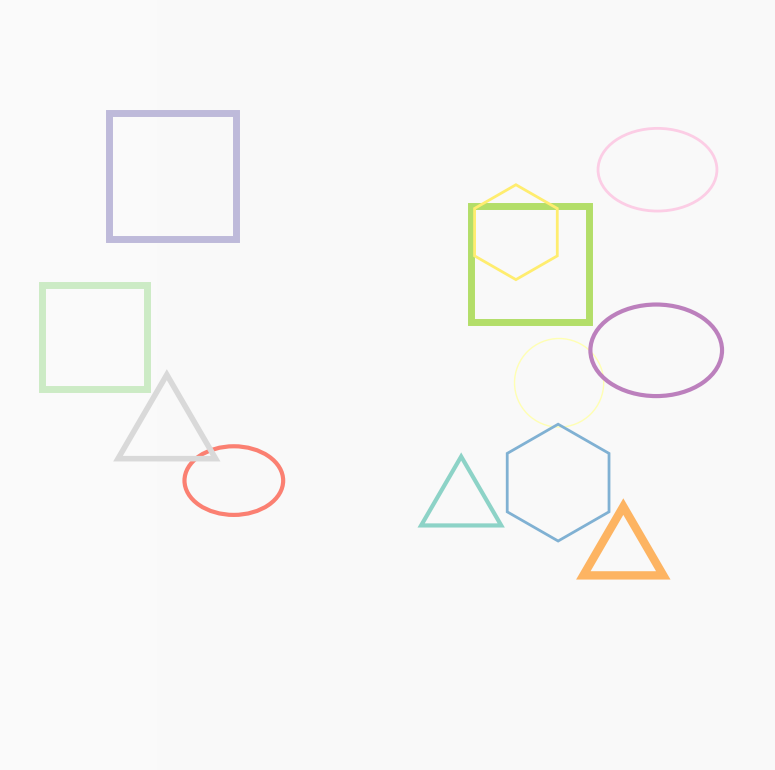[{"shape": "triangle", "thickness": 1.5, "radius": 0.3, "center": [0.595, 0.347]}, {"shape": "circle", "thickness": 0.5, "radius": 0.29, "center": [0.721, 0.503]}, {"shape": "square", "thickness": 2.5, "radius": 0.41, "center": [0.222, 0.771]}, {"shape": "oval", "thickness": 1.5, "radius": 0.32, "center": [0.302, 0.376]}, {"shape": "hexagon", "thickness": 1, "radius": 0.38, "center": [0.72, 0.373]}, {"shape": "triangle", "thickness": 3, "radius": 0.3, "center": [0.804, 0.283]}, {"shape": "square", "thickness": 2.5, "radius": 0.38, "center": [0.684, 0.657]}, {"shape": "oval", "thickness": 1, "radius": 0.38, "center": [0.848, 0.78]}, {"shape": "triangle", "thickness": 2, "radius": 0.36, "center": [0.215, 0.441]}, {"shape": "oval", "thickness": 1.5, "radius": 0.42, "center": [0.847, 0.545]}, {"shape": "square", "thickness": 2.5, "radius": 0.34, "center": [0.122, 0.562]}, {"shape": "hexagon", "thickness": 1, "radius": 0.31, "center": [0.666, 0.698]}]